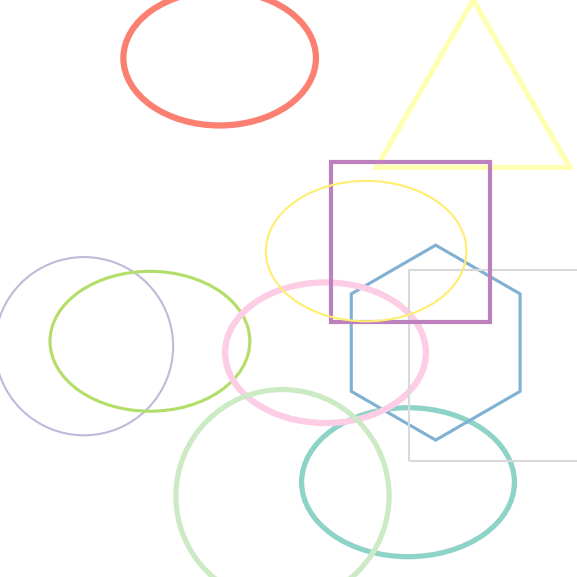[{"shape": "oval", "thickness": 2.5, "radius": 0.92, "center": [0.707, 0.164]}, {"shape": "triangle", "thickness": 2.5, "radius": 0.97, "center": [0.819, 0.806]}, {"shape": "circle", "thickness": 1, "radius": 0.77, "center": [0.145, 0.4]}, {"shape": "oval", "thickness": 3, "radius": 0.83, "center": [0.38, 0.899]}, {"shape": "hexagon", "thickness": 1.5, "radius": 0.84, "center": [0.754, 0.406]}, {"shape": "oval", "thickness": 1.5, "radius": 0.87, "center": [0.26, 0.408]}, {"shape": "oval", "thickness": 3, "radius": 0.87, "center": [0.564, 0.388]}, {"shape": "square", "thickness": 1, "radius": 0.83, "center": [0.873, 0.367]}, {"shape": "square", "thickness": 2, "radius": 0.69, "center": [0.711, 0.58]}, {"shape": "circle", "thickness": 2.5, "radius": 0.92, "center": [0.489, 0.14]}, {"shape": "oval", "thickness": 1, "radius": 0.87, "center": [0.634, 0.564]}]